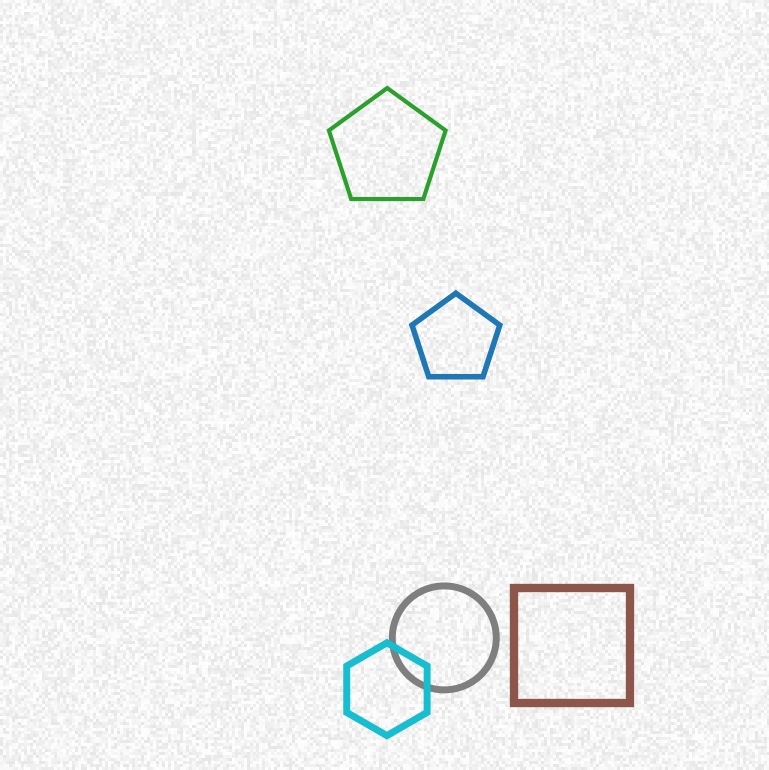[{"shape": "pentagon", "thickness": 2, "radius": 0.3, "center": [0.592, 0.559]}, {"shape": "pentagon", "thickness": 1.5, "radius": 0.4, "center": [0.503, 0.806]}, {"shape": "square", "thickness": 3, "radius": 0.37, "center": [0.743, 0.162]}, {"shape": "circle", "thickness": 2.5, "radius": 0.34, "center": [0.577, 0.172]}, {"shape": "hexagon", "thickness": 2.5, "radius": 0.3, "center": [0.503, 0.105]}]